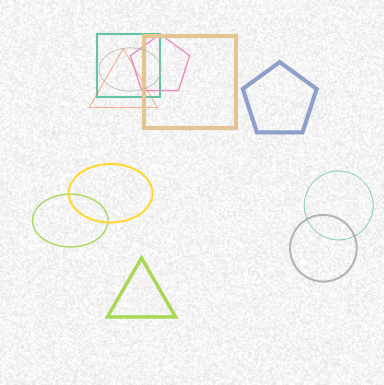[{"shape": "circle", "thickness": 0.5, "radius": 0.45, "center": [0.88, 0.466]}, {"shape": "square", "thickness": 1.5, "radius": 0.41, "center": [0.334, 0.829]}, {"shape": "triangle", "thickness": 0.5, "radius": 0.51, "center": [0.32, 0.772]}, {"shape": "pentagon", "thickness": 3, "radius": 0.5, "center": [0.727, 0.738]}, {"shape": "pentagon", "thickness": 1, "radius": 0.41, "center": [0.416, 0.83]}, {"shape": "oval", "thickness": 1, "radius": 0.49, "center": [0.183, 0.427]}, {"shape": "triangle", "thickness": 2.5, "radius": 0.51, "center": [0.368, 0.228]}, {"shape": "oval", "thickness": 1.5, "radius": 0.54, "center": [0.287, 0.498]}, {"shape": "square", "thickness": 3, "radius": 0.6, "center": [0.493, 0.788]}, {"shape": "circle", "thickness": 1.5, "radius": 0.43, "center": [0.84, 0.355]}, {"shape": "oval", "thickness": 0.5, "radius": 0.4, "center": [0.338, 0.82]}]